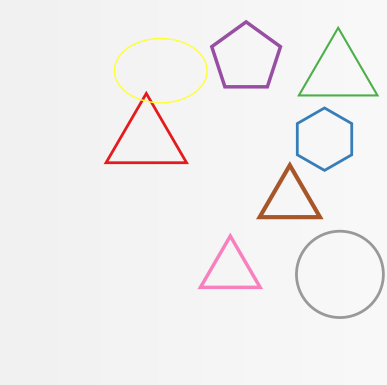[{"shape": "triangle", "thickness": 2, "radius": 0.6, "center": [0.378, 0.637]}, {"shape": "hexagon", "thickness": 2, "radius": 0.41, "center": [0.837, 0.638]}, {"shape": "triangle", "thickness": 1.5, "radius": 0.59, "center": [0.873, 0.811]}, {"shape": "pentagon", "thickness": 2.5, "radius": 0.47, "center": [0.635, 0.85]}, {"shape": "oval", "thickness": 1, "radius": 0.6, "center": [0.415, 0.816]}, {"shape": "triangle", "thickness": 3, "radius": 0.45, "center": [0.748, 0.481]}, {"shape": "triangle", "thickness": 2.5, "radius": 0.44, "center": [0.594, 0.298]}, {"shape": "circle", "thickness": 2, "radius": 0.56, "center": [0.877, 0.287]}]